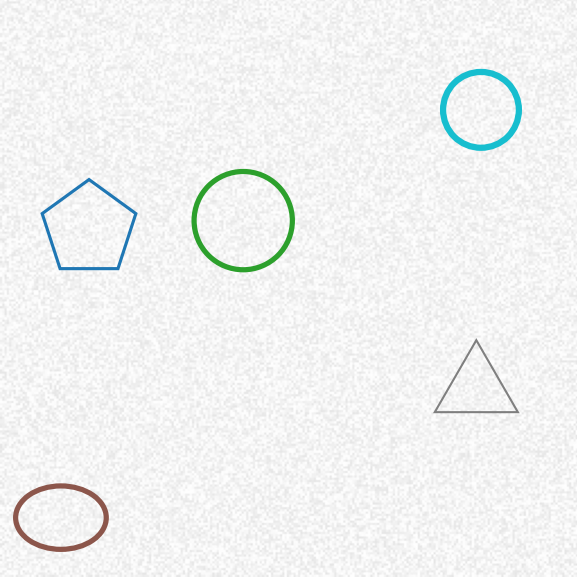[{"shape": "pentagon", "thickness": 1.5, "radius": 0.43, "center": [0.154, 0.603]}, {"shape": "circle", "thickness": 2.5, "radius": 0.43, "center": [0.421, 0.617]}, {"shape": "oval", "thickness": 2.5, "radius": 0.39, "center": [0.106, 0.103]}, {"shape": "triangle", "thickness": 1, "radius": 0.42, "center": [0.825, 0.327]}, {"shape": "circle", "thickness": 3, "radius": 0.33, "center": [0.833, 0.809]}]